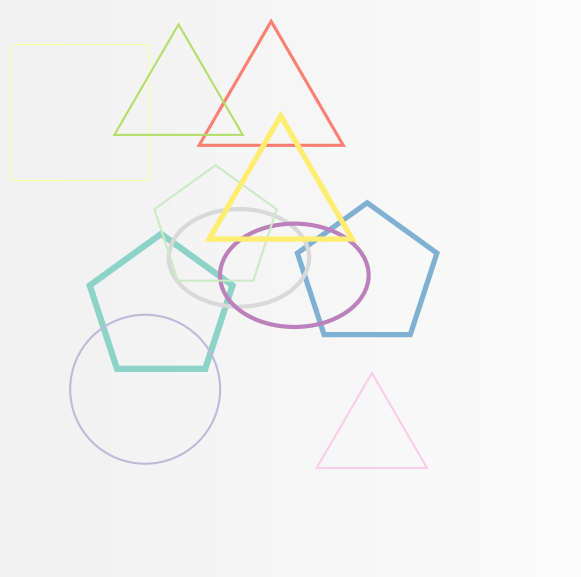[{"shape": "pentagon", "thickness": 3, "radius": 0.65, "center": [0.277, 0.465]}, {"shape": "square", "thickness": 0.5, "radius": 0.59, "center": [0.137, 0.805]}, {"shape": "circle", "thickness": 1, "radius": 0.65, "center": [0.25, 0.325]}, {"shape": "triangle", "thickness": 1.5, "radius": 0.72, "center": [0.467, 0.819]}, {"shape": "pentagon", "thickness": 2.5, "radius": 0.63, "center": [0.632, 0.522]}, {"shape": "triangle", "thickness": 1, "radius": 0.64, "center": [0.307, 0.829]}, {"shape": "triangle", "thickness": 1, "radius": 0.55, "center": [0.64, 0.244]}, {"shape": "oval", "thickness": 2, "radius": 0.6, "center": [0.411, 0.553]}, {"shape": "oval", "thickness": 2, "radius": 0.64, "center": [0.506, 0.522]}, {"shape": "pentagon", "thickness": 1, "radius": 0.55, "center": [0.371, 0.603]}, {"shape": "triangle", "thickness": 2.5, "radius": 0.71, "center": [0.483, 0.656]}]